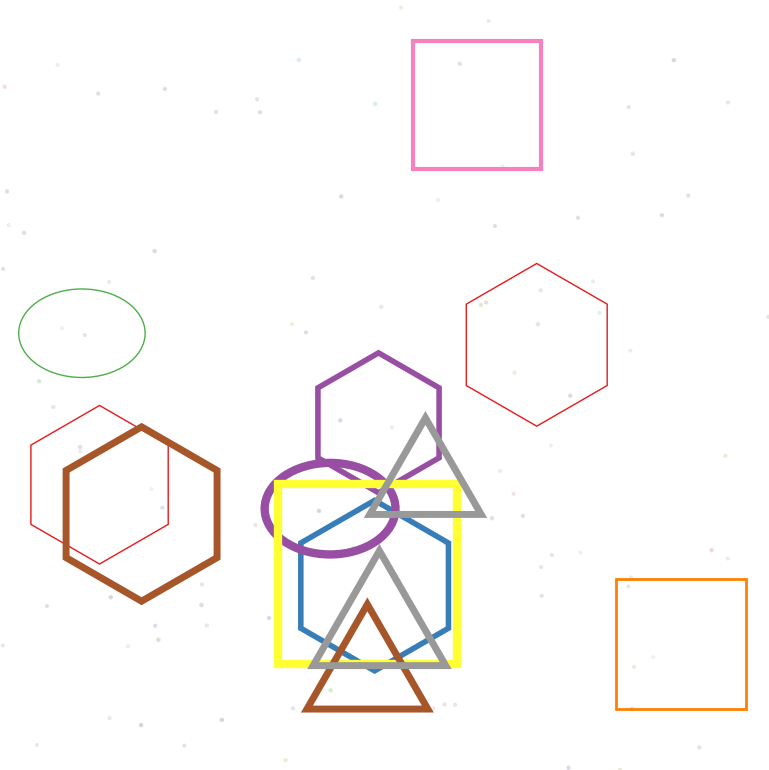[{"shape": "hexagon", "thickness": 0.5, "radius": 0.51, "center": [0.129, 0.37]}, {"shape": "hexagon", "thickness": 0.5, "radius": 0.53, "center": [0.697, 0.552]}, {"shape": "hexagon", "thickness": 2, "radius": 0.55, "center": [0.487, 0.239]}, {"shape": "oval", "thickness": 0.5, "radius": 0.41, "center": [0.106, 0.567]}, {"shape": "oval", "thickness": 3, "radius": 0.42, "center": [0.429, 0.339]}, {"shape": "hexagon", "thickness": 2, "radius": 0.45, "center": [0.492, 0.451]}, {"shape": "square", "thickness": 1, "radius": 0.42, "center": [0.884, 0.164]}, {"shape": "square", "thickness": 3, "radius": 0.58, "center": [0.477, 0.254]}, {"shape": "hexagon", "thickness": 2.5, "radius": 0.57, "center": [0.184, 0.332]}, {"shape": "triangle", "thickness": 2.5, "radius": 0.45, "center": [0.477, 0.124]}, {"shape": "square", "thickness": 1.5, "radius": 0.42, "center": [0.62, 0.864]}, {"shape": "triangle", "thickness": 2.5, "radius": 0.42, "center": [0.553, 0.374]}, {"shape": "triangle", "thickness": 2.5, "radius": 0.5, "center": [0.493, 0.185]}]